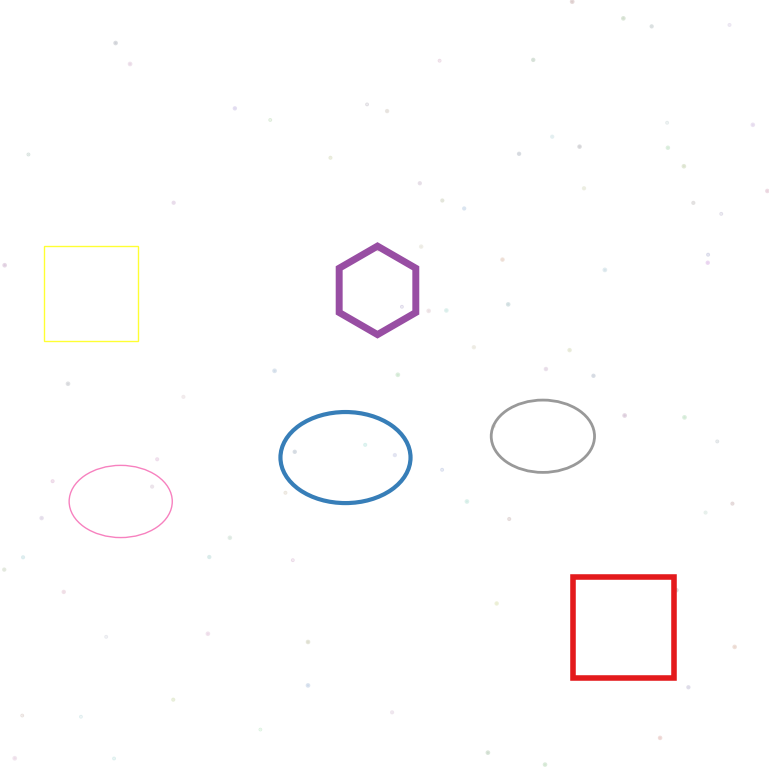[{"shape": "square", "thickness": 2, "radius": 0.33, "center": [0.81, 0.185]}, {"shape": "oval", "thickness": 1.5, "radius": 0.42, "center": [0.449, 0.406]}, {"shape": "hexagon", "thickness": 2.5, "radius": 0.29, "center": [0.49, 0.623]}, {"shape": "square", "thickness": 0.5, "radius": 0.31, "center": [0.118, 0.619]}, {"shape": "oval", "thickness": 0.5, "radius": 0.33, "center": [0.157, 0.349]}, {"shape": "oval", "thickness": 1, "radius": 0.34, "center": [0.705, 0.433]}]